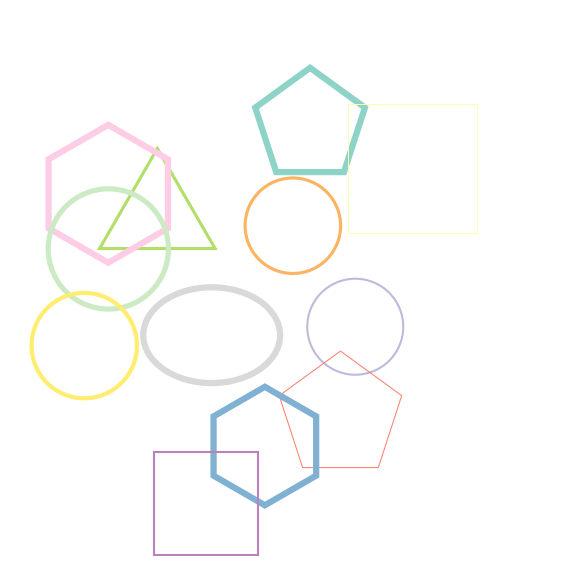[{"shape": "pentagon", "thickness": 3, "radius": 0.5, "center": [0.537, 0.782]}, {"shape": "square", "thickness": 0.5, "radius": 0.56, "center": [0.714, 0.707]}, {"shape": "circle", "thickness": 1, "radius": 0.42, "center": [0.615, 0.433]}, {"shape": "pentagon", "thickness": 0.5, "radius": 0.56, "center": [0.59, 0.28]}, {"shape": "hexagon", "thickness": 3, "radius": 0.51, "center": [0.459, 0.227]}, {"shape": "circle", "thickness": 1.5, "radius": 0.41, "center": [0.507, 0.608]}, {"shape": "triangle", "thickness": 1.5, "radius": 0.58, "center": [0.272, 0.626]}, {"shape": "hexagon", "thickness": 3, "radius": 0.6, "center": [0.187, 0.664]}, {"shape": "oval", "thickness": 3, "radius": 0.59, "center": [0.367, 0.419]}, {"shape": "square", "thickness": 1, "radius": 0.45, "center": [0.357, 0.127]}, {"shape": "circle", "thickness": 2.5, "radius": 0.52, "center": [0.188, 0.568]}, {"shape": "circle", "thickness": 2, "radius": 0.46, "center": [0.146, 0.401]}]